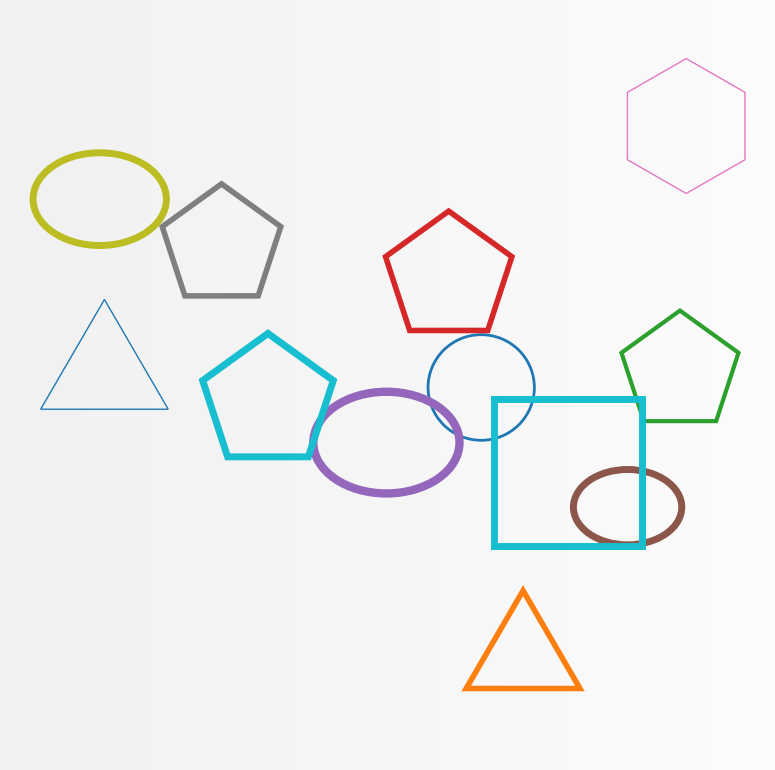[{"shape": "triangle", "thickness": 0.5, "radius": 0.48, "center": [0.135, 0.516]}, {"shape": "circle", "thickness": 1, "radius": 0.34, "center": [0.621, 0.497]}, {"shape": "triangle", "thickness": 2, "radius": 0.42, "center": [0.675, 0.148]}, {"shape": "pentagon", "thickness": 1.5, "radius": 0.4, "center": [0.877, 0.517]}, {"shape": "pentagon", "thickness": 2, "radius": 0.43, "center": [0.579, 0.64]}, {"shape": "oval", "thickness": 3, "radius": 0.47, "center": [0.499, 0.425]}, {"shape": "oval", "thickness": 2.5, "radius": 0.35, "center": [0.81, 0.341]}, {"shape": "hexagon", "thickness": 0.5, "radius": 0.44, "center": [0.885, 0.836]}, {"shape": "pentagon", "thickness": 2, "radius": 0.4, "center": [0.286, 0.681]}, {"shape": "oval", "thickness": 2.5, "radius": 0.43, "center": [0.129, 0.741]}, {"shape": "square", "thickness": 2.5, "radius": 0.47, "center": [0.733, 0.386]}, {"shape": "pentagon", "thickness": 2.5, "radius": 0.44, "center": [0.346, 0.478]}]